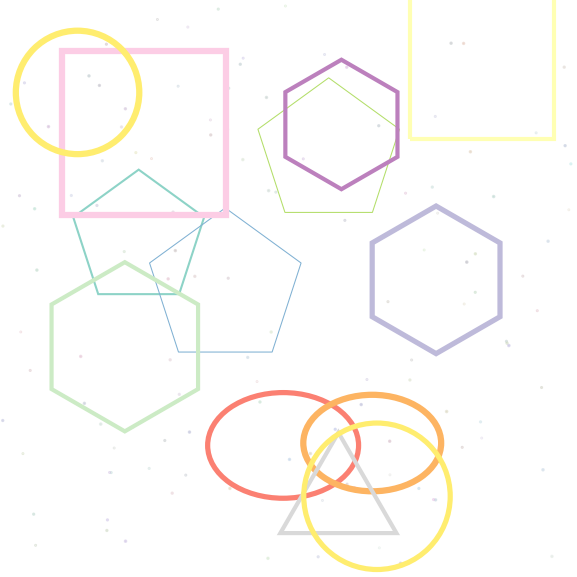[{"shape": "pentagon", "thickness": 1, "radius": 0.6, "center": [0.24, 0.586]}, {"shape": "square", "thickness": 2, "radius": 0.63, "center": [0.835, 0.884]}, {"shape": "hexagon", "thickness": 2.5, "radius": 0.64, "center": [0.755, 0.515]}, {"shape": "oval", "thickness": 2.5, "radius": 0.65, "center": [0.49, 0.228]}, {"shape": "pentagon", "thickness": 0.5, "radius": 0.69, "center": [0.39, 0.501]}, {"shape": "oval", "thickness": 3, "radius": 0.6, "center": [0.645, 0.232]}, {"shape": "pentagon", "thickness": 0.5, "radius": 0.64, "center": [0.569, 0.736]}, {"shape": "square", "thickness": 3, "radius": 0.71, "center": [0.249, 0.769]}, {"shape": "triangle", "thickness": 2, "radius": 0.58, "center": [0.586, 0.134]}, {"shape": "hexagon", "thickness": 2, "radius": 0.56, "center": [0.591, 0.784]}, {"shape": "hexagon", "thickness": 2, "radius": 0.73, "center": [0.216, 0.399]}, {"shape": "circle", "thickness": 3, "radius": 0.53, "center": [0.134, 0.839]}, {"shape": "circle", "thickness": 2.5, "radius": 0.63, "center": [0.653, 0.14]}]